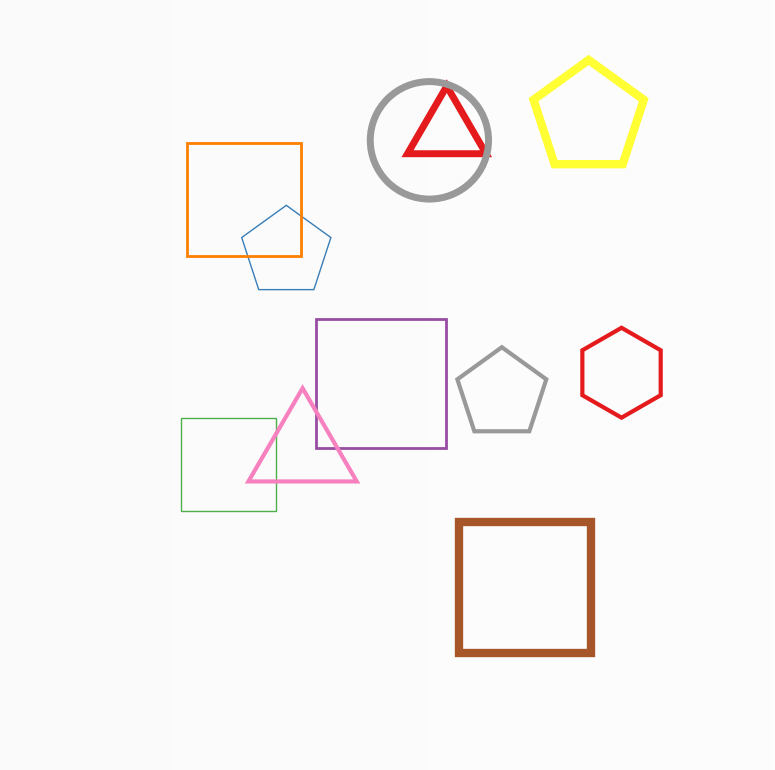[{"shape": "hexagon", "thickness": 1.5, "radius": 0.29, "center": [0.802, 0.516]}, {"shape": "triangle", "thickness": 2.5, "radius": 0.29, "center": [0.576, 0.83]}, {"shape": "pentagon", "thickness": 0.5, "radius": 0.3, "center": [0.369, 0.673]}, {"shape": "square", "thickness": 0.5, "radius": 0.3, "center": [0.295, 0.397]}, {"shape": "square", "thickness": 1, "radius": 0.42, "center": [0.492, 0.501]}, {"shape": "square", "thickness": 1, "radius": 0.37, "center": [0.315, 0.741]}, {"shape": "pentagon", "thickness": 3, "radius": 0.37, "center": [0.76, 0.847]}, {"shape": "square", "thickness": 3, "radius": 0.43, "center": [0.677, 0.237]}, {"shape": "triangle", "thickness": 1.5, "radius": 0.4, "center": [0.39, 0.415]}, {"shape": "pentagon", "thickness": 1.5, "radius": 0.3, "center": [0.648, 0.489]}, {"shape": "circle", "thickness": 2.5, "radius": 0.38, "center": [0.554, 0.818]}]